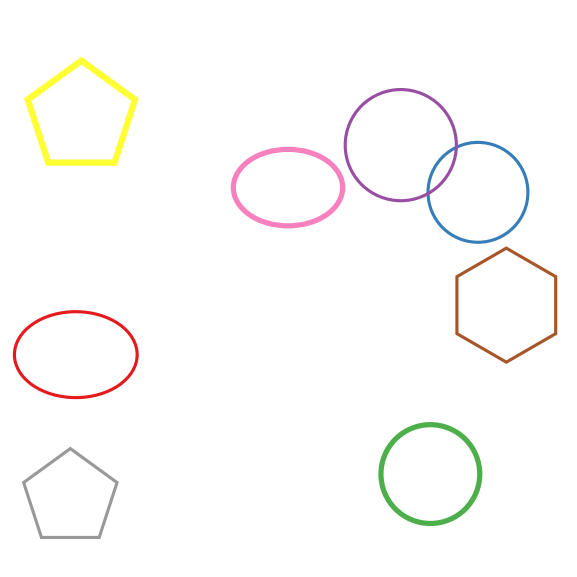[{"shape": "oval", "thickness": 1.5, "radius": 0.53, "center": [0.131, 0.385]}, {"shape": "circle", "thickness": 1.5, "radius": 0.43, "center": [0.828, 0.666]}, {"shape": "circle", "thickness": 2.5, "radius": 0.43, "center": [0.745, 0.178]}, {"shape": "circle", "thickness": 1.5, "radius": 0.48, "center": [0.694, 0.748]}, {"shape": "pentagon", "thickness": 3, "radius": 0.49, "center": [0.141, 0.797]}, {"shape": "hexagon", "thickness": 1.5, "radius": 0.49, "center": [0.877, 0.471]}, {"shape": "oval", "thickness": 2.5, "radius": 0.47, "center": [0.499, 0.674]}, {"shape": "pentagon", "thickness": 1.5, "radius": 0.43, "center": [0.122, 0.137]}]